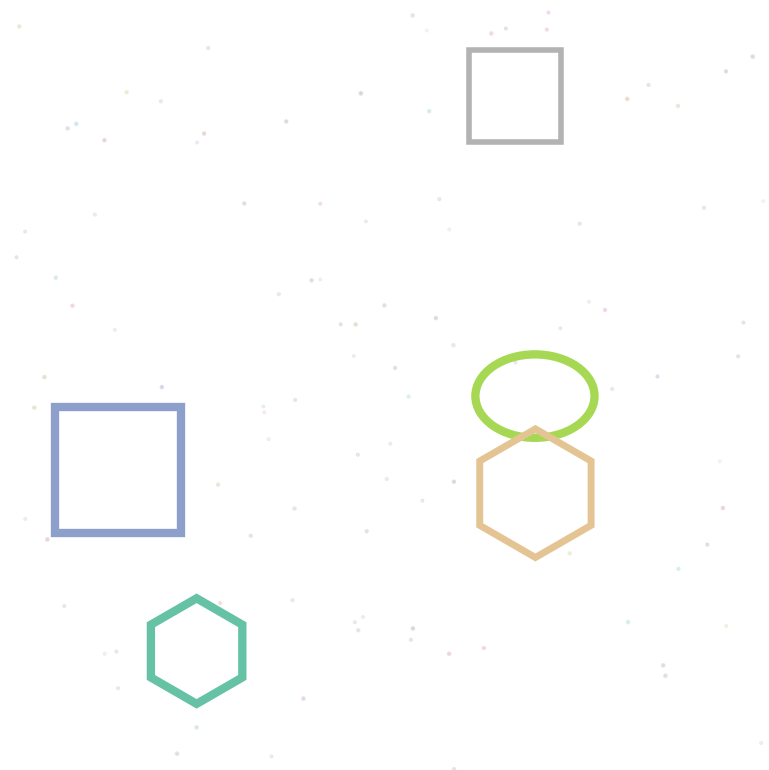[{"shape": "hexagon", "thickness": 3, "radius": 0.34, "center": [0.255, 0.154]}, {"shape": "square", "thickness": 3, "radius": 0.41, "center": [0.153, 0.39]}, {"shape": "oval", "thickness": 3, "radius": 0.39, "center": [0.695, 0.486]}, {"shape": "hexagon", "thickness": 2.5, "radius": 0.42, "center": [0.695, 0.359]}, {"shape": "square", "thickness": 2, "radius": 0.3, "center": [0.669, 0.875]}]